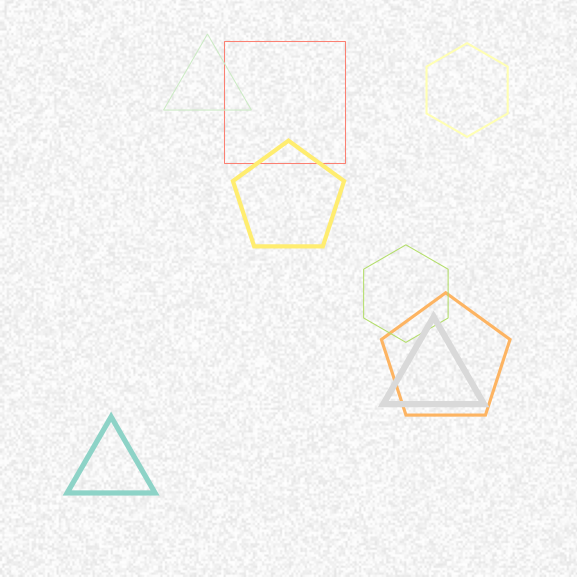[{"shape": "triangle", "thickness": 2.5, "radius": 0.44, "center": [0.192, 0.19]}, {"shape": "hexagon", "thickness": 1, "radius": 0.41, "center": [0.809, 0.843]}, {"shape": "square", "thickness": 0.5, "radius": 0.53, "center": [0.493, 0.823]}, {"shape": "pentagon", "thickness": 1.5, "radius": 0.59, "center": [0.772, 0.375]}, {"shape": "hexagon", "thickness": 0.5, "radius": 0.42, "center": [0.703, 0.491]}, {"shape": "triangle", "thickness": 3, "radius": 0.5, "center": [0.751, 0.35]}, {"shape": "triangle", "thickness": 0.5, "radius": 0.44, "center": [0.359, 0.852]}, {"shape": "pentagon", "thickness": 2, "radius": 0.51, "center": [0.5, 0.654]}]